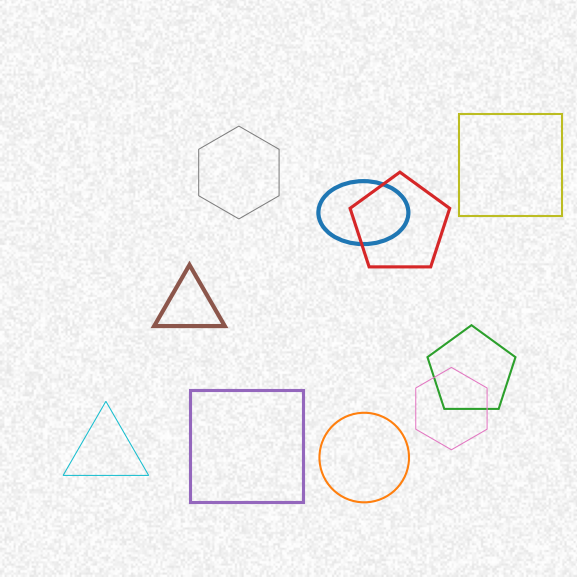[{"shape": "oval", "thickness": 2, "radius": 0.39, "center": [0.629, 0.631]}, {"shape": "circle", "thickness": 1, "radius": 0.39, "center": [0.631, 0.207]}, {"shape": "pentagon", "thickness": 1, "radius": 0.4, "center": [0.816, 0.356]}, {"shape": "pentagon", "thickness": 1.5, "radius": 0.45, "center": [0.692, 0.61]}, {"shape": "square", "thickness": 1.5, "radius": 0.49, "center": [0.427, 0.227]}, {"shape": "triangle", "thickness": 2, "radius": 0.35, "center": [0.328, 0.47]}, {"shape": "hexagon", "thickness": 0.5, "radius": 0.36, "center": [0.782, 0.292]}, {"shape": "hexagon", "thickness": 0.5, "radius": 0.4, "center": [0.414, 0.7]}, {"shape": "square", "thickness": 1, "radius": 0.44, "center": [0.884, 0.714]}, {"shape": "triangle", "thickness": 0.5, "radius": 0.43, "center": [0.183, 0.219]}]